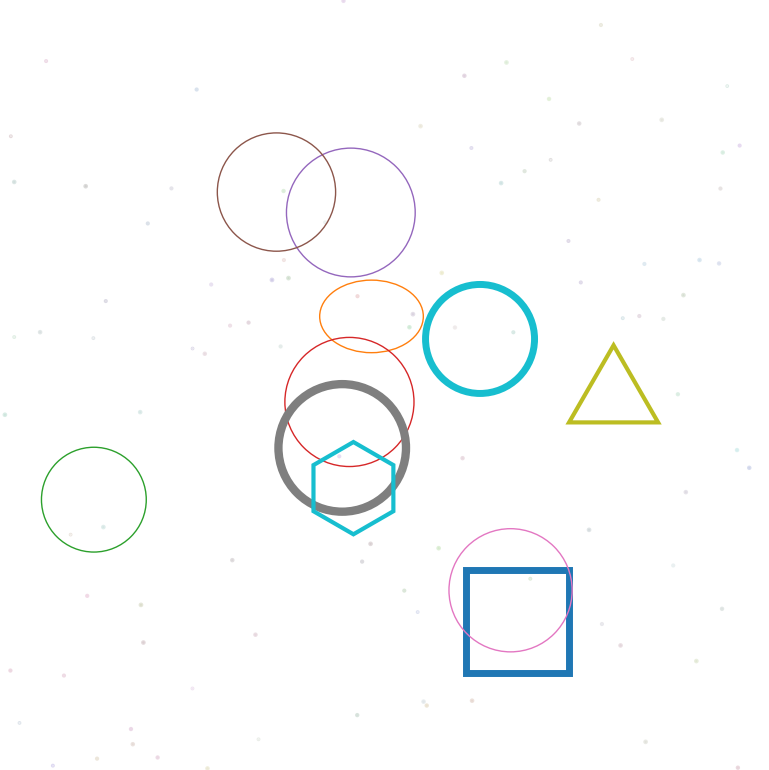[{"shape": "square", "thickness": 2.5, "radius": 0.33, "center": [0.672, 0.193]}, {"shape": "oval", "thickness": 0.5, "radius": 0.34, "center": [0.482, 0.589]}, {"shape": "circle", "thickness": 0.5, "radius": 0.34, "center": [0.122, 0.351]}, {"shape": "circle", "thickness": 0.5, "radius": 0.42, "center": [0.454, 0.478]}, {"shape": "circle", "thickness": 0.5, "radius": 0.42, "center": [0.456, 0.724]}, {"shape": "circle", "thickness": 0.5, "radius": 0.38, "center": [0.359, 0.751]}, {"shape": "circle", "thickness": 0.5, "radius": 0.4, "center": [0.663, 0.233]}, {"shape": "circle", "thickness": 3, "radius": 0.41, "center": [0.444, 0.418]}, {"shape": "triangle", "thickness": 1.5, "radius": 0.33, "center": [0.797, 0.485]}, {"shape": "hexagon", "thickness": 1.5, "radius": 0.3, "center": [0.459, 0.366]}, {"shape": "circle", "thickness": 2.5, "radius": 0.35, "center": [0.623, 0.56]}]